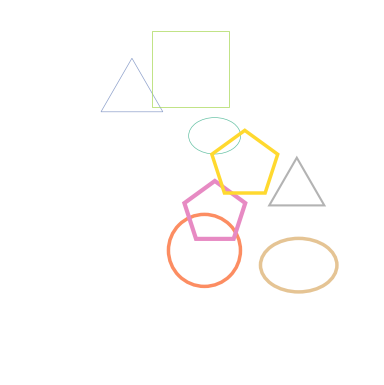[{"shape": "oval", "thickness": 0.5, "radius": 0.34, "center": [0.558, 0.647]}, {"shape": "circle", "thickness": 2.5, "radius": 0.47, "center": [0.531, 0.35]}, {"shape": "triangle", "thickness": 0.5, "radius": 0.46, "center": [0.343, 0.756]}, {"shape": "pentagon", "thickness": 3, "radius": 0.42, "center": [0.558, 0.447]}, {"shape": "square", "thickness": 0.5, "radius": 0.5, "center": [0.495, 0.82]}, {"shape": "pentagon", "thickness": 2.5, "radius": 0.45, "center": [0.636, 0.571]}, {"shape": "oval", "thickness": 2.5, "radius": 0.5, "center": [0.776, 0.311]}, {"shape": "triangle", "thickness": 1.5, "radius": 0.41, "center": [0.771, 0.508]}]